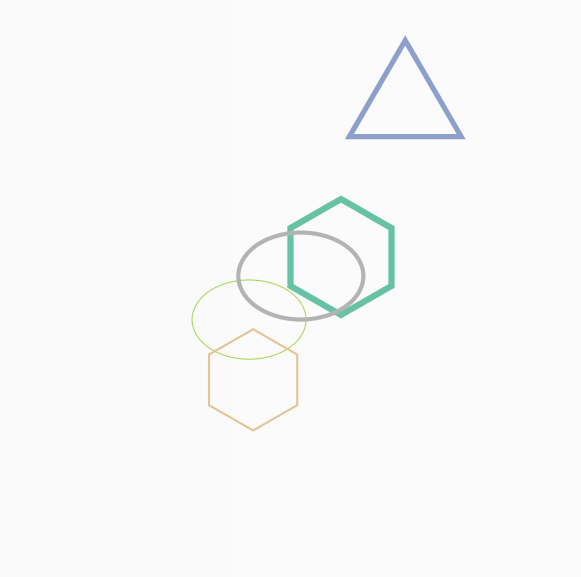[{"shape": "hexagon", "thickness": 3, "radius": 0.5, "center": [0.587, 0.554]}, {"shape": "triangle", "thickness": 2.5, "radius": 0.56, "center": [0.697, 0.818]}, {"shape": "oval", "thickness": 0.5, "radius": 0.49, "center": [0.429, 0.446]}, {"shape": "hexagon", "thickness": 1, "radius": 0.44, "center": [0.435, 0.341]}, {"shape": "oval", "thickness": 2, "radius": 0.54, "center": [0.518, 0.521]}]